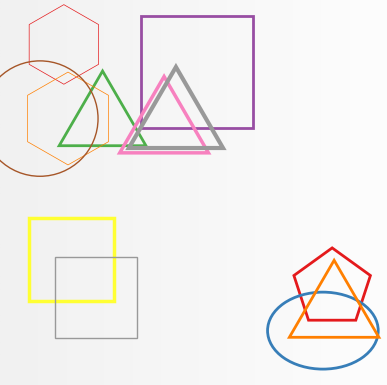[{"shape": "pentagon", "thickness": 2, "radius": 0.52, "center": [0.857, 0.252]}, {"shape": "hexagon", "thickness": 0.5, "radius": 0.52, "center": [0.165, 0.885]}, {"shape": "oval", "thickness": 2, "radius": 0.71, "center": [0.833, 0.141]}, {"shape": "triangle", "thickness": 2, "radius": 0.65, "center": [0.265, 0.686]}, {"shape": "square", "thickness": 2, "radius": 0.72, "center": [0.509, 0.813]}, {"shape": "triangle", "thickness": 2, "radius": 0.67, "center": [0.862, 0.191]}, {"shape": "hexagon", "thickness": 0.5, "radius": 0.6, "center": [0.176, 0.692]}, {"shape": "square", "thickness": 2.5, "radius": 0.54, "center": [0.184, 0.326]}, {"shape": "circle", "thickness": 1, "radius": 0.75, "center": [0.103, 0.692]}, {"shape": "triangle", "thickness": 2.5, "radius": 0.66, "center": [0.423, 0.669]}, {"shape": "square", "thickness": 1, "radius": 0.53, "center": [0.248, 0.227]}, {"shape": "triangle", "thickness": 3, "radius": 0.7, "center": [0.454, 0.686]}]